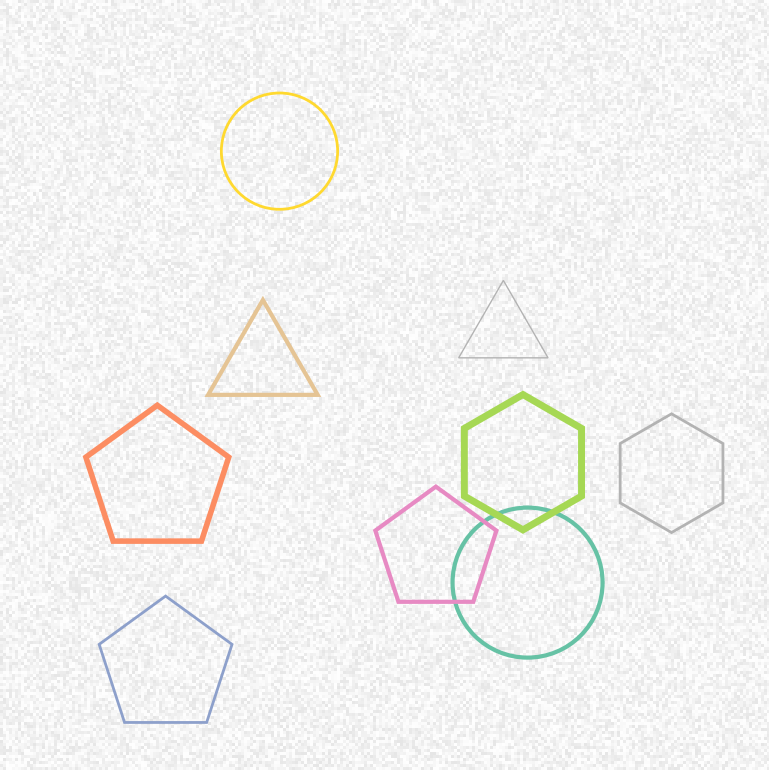[{"shape": "circle", "thickness": 1.5, "radius": 0.49, "center": [0.685, 0.243]}, {"shape": "pentagon", "thickness": 2, "radius": 0.49, "center": [0.204, 0.376]}, {"shape": "pentagon", "thickness": 1, "radius": 0.45, "center": [0.215, 0.135]}, {"shape": "pentagon", "thickness": 1.5, "radius": 0.41, "center": [0.566, 0.285]}, {"shape": "hexagon", "thickness": 2.5, "radius": 0.44, "center": [0.679, 0.4]}, {"shape": "circle", "thickness": 1, "radius": 0.38, "center": [0.363, 0.804]}, {"shape": "triangle", "thickness": 1.5, "radius": 0.41, "center": [0.341, 0.528]}, {"shape": "hexagon", "thickness": 1, "radius": 0.39, "center": [0.872, 0.385]}, {"shape": "triangle", "thickness": 0.5, "radius": 0.34, "center": [0.654, 0.569]}]